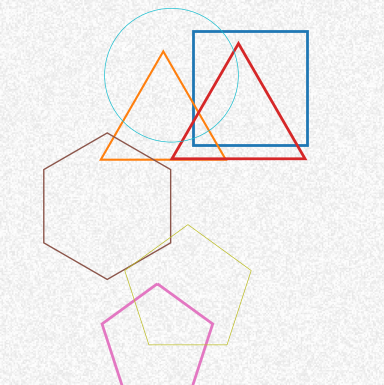[{"shape": "square", "thickness": 2, "radius": 0.74, "center": [0.649, 0.771]}, {"shape": "triangle", "thickness": 1.5, "radius": 0.94, "center": [0.424, 0.679]}, {"shape": "triangle", "thickness": 2, "radius": 1.0, "center": [0.619, 0.687]}, {"shape": "hexagon", "thickness": 1, "radius": 0.95, "center": [0.279, 0.464]}, {"shape": "pentagon", "thickness": 2, "radius": 0.76, "center": [0.409, 0.112]}, {"shape": "pentagon", "thickness": 0.5, "radius": 0.86, "center": [0.488, 0.244]}, {"shape": "circle", "thickness": 0.5, "radius": 0.87, "center": [0.445, 0.805]}]